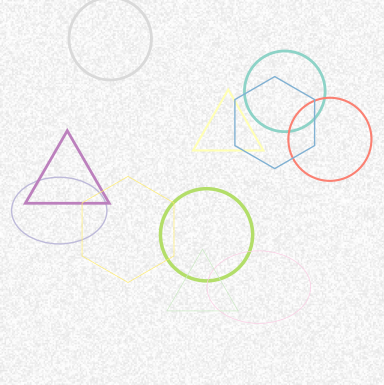[{"shape": "circle", "thickness": 2, "radius": 0.52, "center": [0.74, 0.763]}, {"shape": "triangle", "thickness": 1.5, "radius": 0.53, "center": [0.593, 0.662]}, {"shape": "oval", "thickness": 1, "radius": 0.62, "center": [0.154, 0.453]}, {"shape": "circle", "thickness": 1.5, "radius": 0.54, "center": [0.857, 0.638]}, {"shape": "hexagon", "thickness": 1, "radius": 0.6, "center": [0.714, 0.682]}, {"shape": "circle", "thickness": 2.5, "radius": 0.6, "center": [0.536, 0.39]}, {"shape": "oval", "thickness": 0.5, "radius": 0.67, "center": [0.672, 0.254]}, {"shape": "circle", "thickness": 2, "radius": 0.54, "center": [0.286, 0.899]}, {"shape": "triangle", "thickness": 2, "radius": 0.63, "center": [0.175, 0.535]}, {"shape": "triangle", "thickness": 0.5, "radius": 0.53, "center": [0.526, 0.246]}, {"shape": "hexagon", "thickness": 0.5, "radius": 0.69, "center": [0.333, 0.404]}]